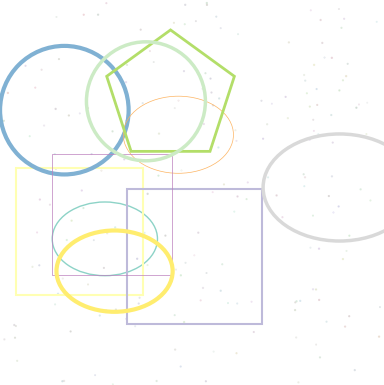[{"shape": "oval", "thickness": 1, "radius": 0.68, "center": [0.272, 0.38]}, {"shape": "square", "thickness": 1.5, "radius": 0.83, "center": [0.206, 0.399]}, {"shape": "square", "thickness": 1.5, "radius": 0.88, "center": [0.506, 0.335]}, {"shape": "circle", "thickness": 3, "radius": 0.83, "center": [0.167, 0.714]}, {"shape": "oval", "thickness": 0.5, "radius": 0.72, "center": [0.463, 0.65]}, {"shape": "pentagon", "thickness": 2, "radius": 0.87, "center": [0.443, 0.748]}, {"shape": "oval", "thickness": 2.5, "radius": 0.99, "center": [0.882, 0.513]}, {"shape": "square", "thickness": 0.5, "radius": 0.78, "center": [0.291, 0.444]}, {"shape": "circle", "thickness": 2.5, "radius": 0.77, "center": [0.379, 0.737]}, {"shape": "oval", "thickness": 3, "radius": 0.75, "center": [0.298, 0.296]}]